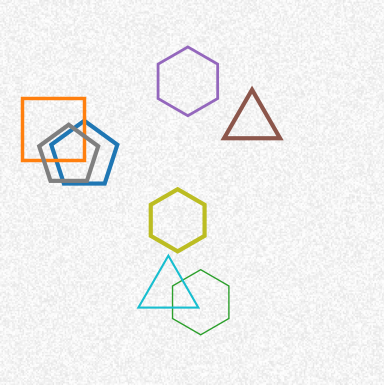[{"shape": "pentagon", "thickness": 3, "radius": 0.45, "center": [0.219, 0.596]}, {"shape": "square", "thickness": 2.5, "radius": 0.4, "center": [0.138, 0.665]}, {"shape": "hexagon", "thickness": 1, "radius": 0.42, "center": [0.521, 0.215]}, {"shape": "hexagon", "thickness": 2, "radius": 0.45, "center": [0.488, 0.789]}, {"shape": "triangle", "thickness": 3, "radius": 0.42, "center": [0.655, 0.683]}, {"shape": "pentagon", "thickness": 3, "radius": 0.4, "center": [0.178, 0.595]}, {"shape": "hexagon", "thickness": 3, "radius": 0.4, "center": [0.461, 0.428]}, {"shape": "triangle", "thickness": 1.5, "radius": 0.45, "center": [0.437, 0.246]}]